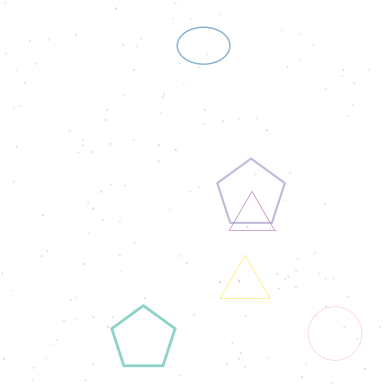[{"shape": "pentagon", "thickness": 2, "radius": 0.43, "center": [0.373, 0.12]}, {"shape": "pentagon", "thickness": 1.5, "radius": 0.46, "center": [0.652, 0.496]}, {"shape": "oval", "thickness": 1, "radius": 0.34, "center": [0.529, 0.881]}, {"shape": "circle", "thickness": 0.5, "radius": 0.35, "center": [0.87, 0.134]}, {"shape": "triangle", "thickness": 0.5, "radius": 0.34, "center": [0.654, 0.435]}, {"shape": "triangle", "thickness": 0.5, "radius": 0.37, "center": [0.637, 0.263]}]